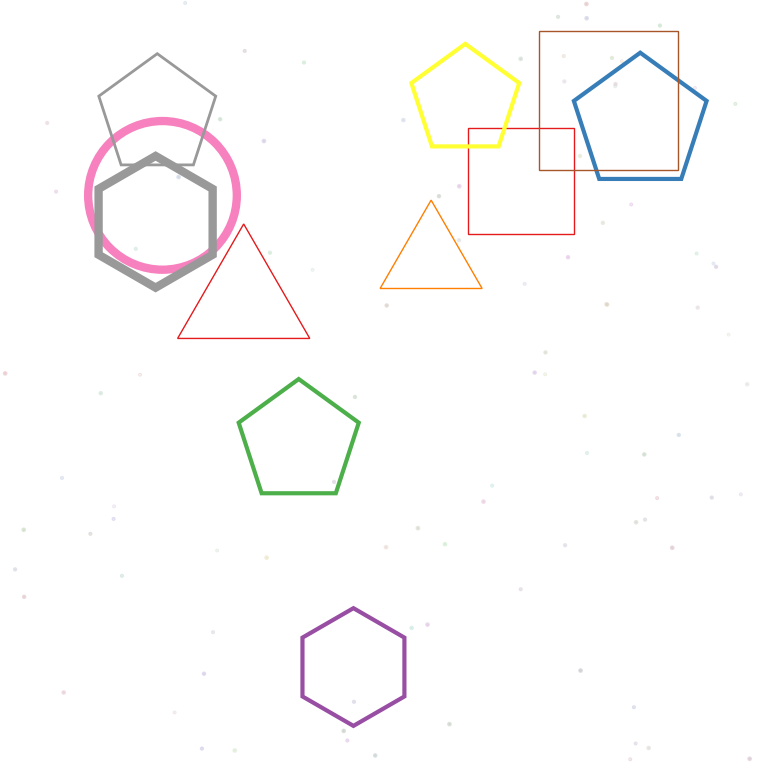[{"shape": "square", "thickness": 0.5, "radius": 0.34, "center": [0.677, 0.765]}, {"shape": "triangle", "thickness": 0.5, "radius": 0.5, "center": [0.316, 0.61]}, {"shape": "pentagon", "thickness": 1.5, "radius": 0.45, "center": [0.831, 0.841]}, {"shape": "pentagon", "thickness": 1.5, "radius": 0.41, "center": [0.388, 0.426]}, {"shape": "hexagon", "thickness": 1.5, "radius": 0.38, "center": [0.459, 0.134]}, {"shape": "triangle", "thickness": 0.5, "radius": 0.38, "center": [0.56, 0.664]}, {"shape": "pentagon", "thickness": 1.5, "radius": 0.37, "center": [0.604, 0.869]}, {"shape": "square", "thickness": 0.5, "radius": 0.45, "center": [0.79, 0.87]}, {"shape": "circle", "thickness": 3, "radius": 0.48, "center": [0.211, 0.746]}, {"shape": "hexagon", "thickness": 3, "radius": 0.43, "center": [0.202, 0.712]}, {"shape": "pentagon", "thickness": 1, "radius": 0.4, "center": [0.204, 0.85]}]